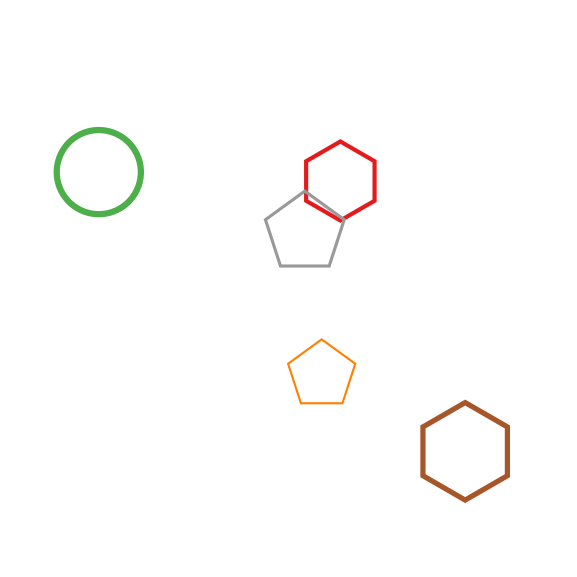[{"shape": "hexagon", "thickness": 2, "radius": 0.34, "center": [0.589, 0.686]}, {"shape": "circle", "thickness": 3, "radius": 0.36, "center": [0.171, 0.701]}, {"shape": "pentagon", "thickness": 1, "radius": 0.31, "center": [0.557, 0.35]}, {"shape": "hexagon", "thickness": 2.5, "radius": 0.42, "center": [0.806, 0.218]}, {"shape": "pentagon", "thickness": 1.5, "radius": 0.36, "center": [0.528, 0.597]}]